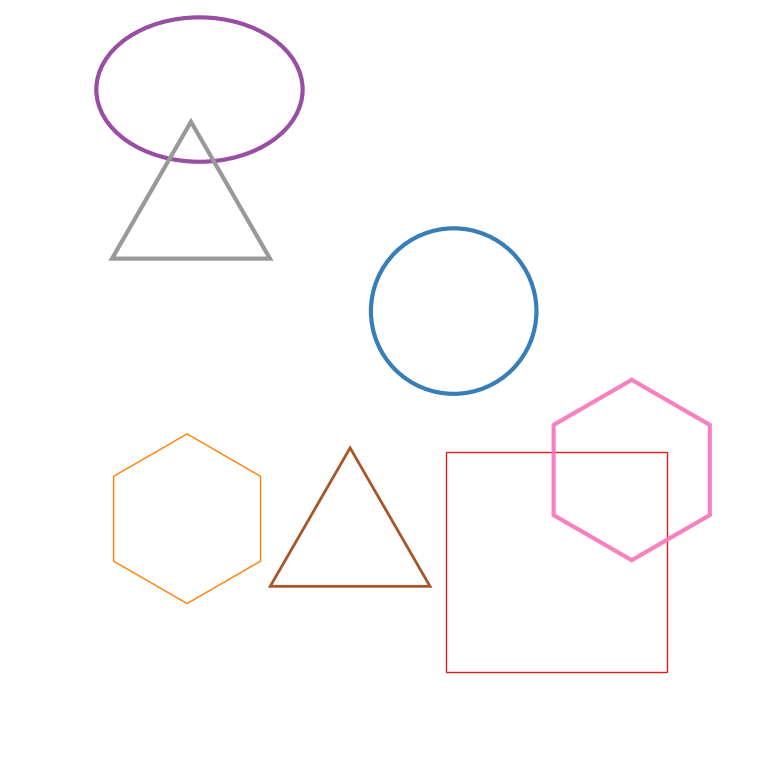[{"shape": "square", "thickness": 0.5, "radius": 0.72, "center": [0.722, 0.27]}, {"shape": "circle", "thickness": 1.5, "radius": 0.54, "center": [0.589, 0.596]}, {"shape": "oval", "thickness": 1.5, "radius": 0.67, "center": [0.259, 0.884]}, {"shape": "hexagon", "thickness": 0.5, "radius": 0.55, "center": [0.243, 0.326]}, {"shape": "triangle", "thickness": 1, "radius": 0.6, "center": [0.455, 0.298]}, {"shape": "hexagon", "thickness": 1.5, "radius": 0.59, "center": [0.82, 0.39]}, {"shape": "triangle", "thickness": 1.5, "radius": 0.59, "center": [0.248, 0.723]}]